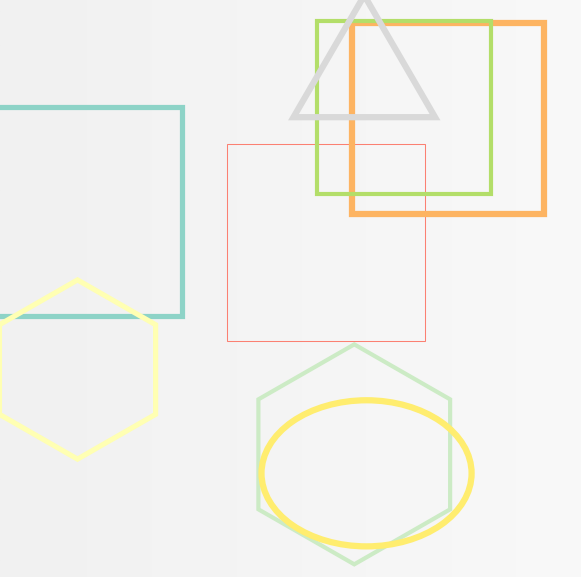[{"shape": "square", "thickness": 2.5, "radius": 0.9, "center": [0.132, 0.634]}, {"shape": "hexagon", "thickness": 2.5, "radius": 0.78, "center": [0.133, 0.359]}, {"shape": "square", "thickness": 0.5, "radius": 0.85, "center": [0.561, 0.58]}, {"shape": "square", "thickness": 3, "radius": 0.83, "center": [0.771, 0.795]}, {"shape": "square", "thickness": 2, "radius": 0.75, "center": [0.695, 0.813]}, {"shape": "triangle", "thickness": 3, "radius": 0.7, "center": [0.627, 0.867]}, {"shape": "hexagon", "thickness": 2, "radius": 0.95, "center": [0.609, 0.212]}, {"shape": "oval", "thickness": 3, "radius": 0.9, "center": [0.631, 0.18]}]